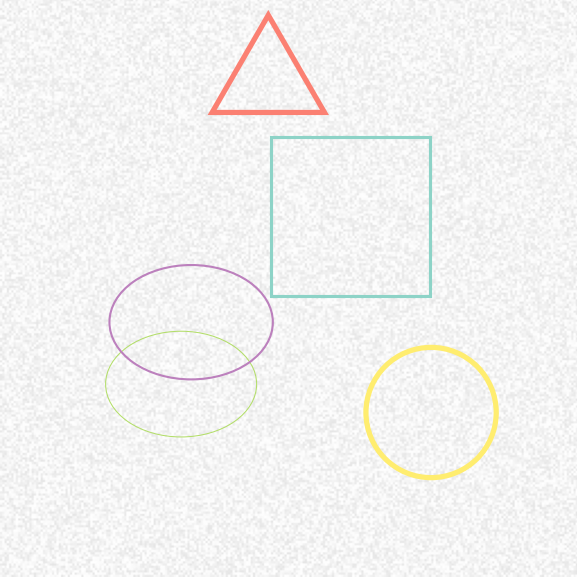[{"shape": "square", "thickness": 1.5, "radius": 0.69, "center": [0.608, 0.624]}, {"shape": "triangle", "thickness": 2.5, "radius": 0.56, "center": [0.465, 0.861]}, {"shape": "oval", "thickness": 0.5, "radius": 0.65, "center": [0.314, 0.334]}, {"shape": "oval", "thickness": 1, "radius": 0.71, "center": [0.331, 0.441]}, {"shape": "circle", "thickness": 2.5, "radius": 0.56, "center": [0.746, 0.285]}]